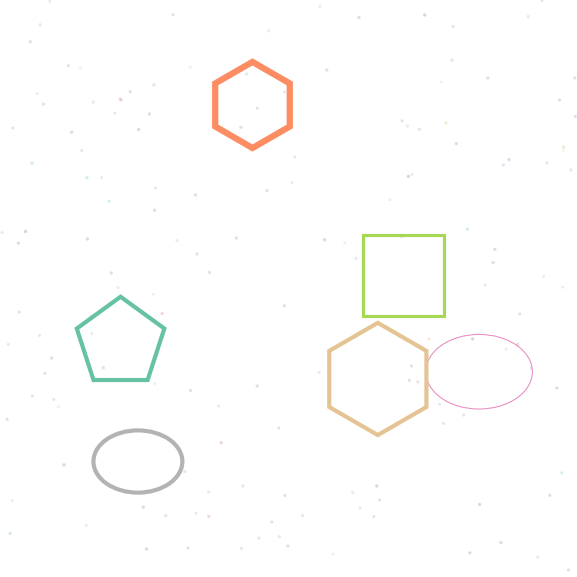[{"shape": "pentagon", "thickness": 2, "radius": 0.4, "center": [0.209, 0.406]}, {"shape": "hexagon", "thickness": 3, "radius": 0.37, "center": [0.437, 0.817]}, {"shape": "oval", "thickness": 0.5, "radius": 0.46, "center": [0.83, 0.355]}, {"shape": "square", "thickness": 1.5, "radius": 0.35, "center": [0.699, 0.522]}, {"shape": "hexagon", "thickness": 2, "radius": 0.49, "center": [0.654, 0.343]}, {"shape": "oval", "thickness": 2, "radius": 0.38, "center": [0.239, 0.2]}]